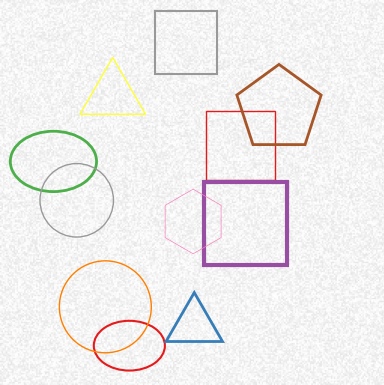[{"shape": "square", "thickness": 1, "radius": 0.45, "center": [0.625, 0.621]}, {"shape": "oval", "thickness": 1.5, "radius": 0.46, "center": [0.336, 0.102]}, {"shape": "triangle", "thickness": 2, "radius": 0.42, "center": [0.505, 0.155]}, {"shape": "oval", "thickness": 2, "radius": 0.56, "center": [0.139, 0.581]}, {"shape": "square", "thickness": 3, "radius": 0.54, "center": [0.639, 0.421]}, {"shape": "circle", "thickness": 1, "radius": 0.6, "center": [0.274, 0.203]}, {"shape": "triangle", "thickness": 1, "radius": 0.49, "center": [0.293, 0.752]}, {"shape": "pentagon", "thickness": 2, "radius": 0.58, "center": [0.725, 0.718]}, {"shape": "hexagon", "thickness": 0.5, "radius": 0.42, "center": [0.502, 0.425]}, {"shape": "square", "thickness": 1.5, "radius": 0.41, "center": [0.483, 0.89]}, {"shape": "circle", "thickness": 1, "radius": 0.48, "center": [0.199, 0.48]}]